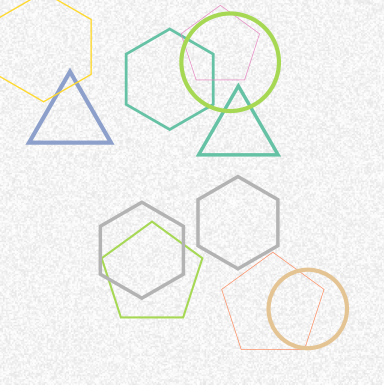[{"shape": "hexagon", "thickness": 2, "radius": 0.65, "center": [0.441, 0.794]}, {"shape": "triangle", "thickness": 2.5, "radius": 0.6, "center": [0.619, 0.657]}, {"shape": "pentagon", "thickness": 0.5, "radius": 0.7, "center": [0.709, 0.205]}, {"shape": "triangle", "thickness": 3, "radius": 0.61, "center": [0.182, 0.691]}, {"shape": "pentagon", "thickness": 0.5, "radius": 0.54, "center": [0.572, 0.879]}, {"shape": "circle", "thickness": 3, "radius": 0.63, "center": [0.598, 0.838]}, {"shape": "pentagon", "thickness": 1.5, "radius": 0.69, "center": [0.395, 0.287]}, {"shape": "hexagon", "thickness": 1, "radius": 0.71, "center": [0.113, 0.878]}, {"shape": "circle", "thickness": 3, "radius": 0.51, "center": [0.799, 0.198]}, {"shape": "hexagon", "thickness": 2.5, "radius": 0.6, "center": [0.618, 0.422]}, {"shape": "hexagon", "thickness": 2.5, "radius": 0.62, "center": [0.368, 0.35]}]